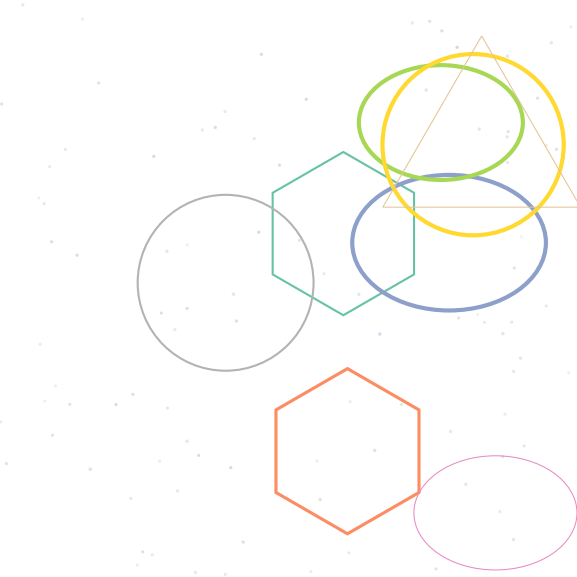[{"shape": "hexagon", "thickness": 1, "radius": 0.71, "center": [0.595, 0.595]}, {"shape": "hexagon", "thickness": 1.5, "radius": 0.72, "center": [0.602, 0.218]}, {"shape": "oval", "thickness": 2, "radius": 0.84, "center": [0.778, 0.579]}, {"shape": "oval", "thickness": 0.5, "radius": 0.71, "center": [0.858, 0.111]}, {"shape": "oval", "thickness": 2, "radius": 0.71, "center": [0.763, 0.787]}, {"shape": "circle", "thickness": 2, "radius": 0.78, "center": [0.819, 0.749]}, {"shape": "triangle", "thickness": 0.5, "radius": 0.99, "center": [0.834, 0.739]}, {"shape": "circle", "thickness": 1, "radius": 0.76, "center": [0.391, 0.509]}]